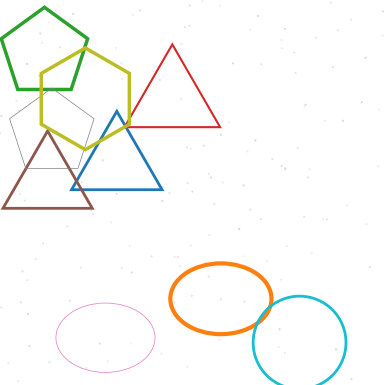[{"shape": "triangle", "thickness": 2, "radius": 0.68, "center": [0.303, 0.575]}, {"shape": "oval", "thickness": 3, "radius": 0.66, "center": [0.574, 0.224]}, {"shape": "pentagon", "thickness": 2.5, "radius": 0.59, "center": [0.115, 0.863]}, {"shape": "triangle", "thickness": 1.5, "radius": 0.72, "center": [0.448, 0.741]}, {"shape": "triangle", "thickness": 2, "radius": 0.67, "center": [0.124, 0.526]}, {"shape": "oval", "thickness": 0.5, "radius": 0.64, "center": [0.274, 0.123]}, {"shape": "pentagon", "thickness": 0.5, "radius": 0.58, "center": [0.135, 0.656]}, {"shape": "hexagon", "thickness": 2.5, "radius": 0.66, "center": [0.222, 0.743]}, {"shape": "circle", "thickness": 2, "radius": 0.6, "center": [0.778, 0.11]}]